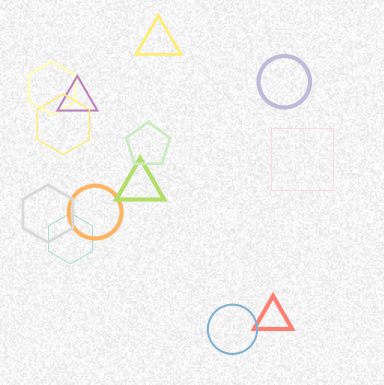[{"shape": "hexagon", "thickness": 0.5, "radius": 0.33, "center": [0.183, 0.38]}, {"shape": "hexagon", "thickness": 1.5, "radius": 0.35, "center": [0.135, 0.771]}, {"shape": "circle", "thickness": 3, "radius": 0.33, "center": [0.738, 0.788]}, {"shape": "triangle", "thickness": 3, "radius": 0.29, "center": [0.709, 0.174]}, {"shape": "circle", "thickness": 1.5, "radius": 0.32, "center": [0.604, 0.145]}, {"shape": "circle", "thickness": 3, "radius": 0.34, "center": [0.247, 0.449]}, {"shape": "triangle", "thickness": 3, "radius": 0.36, "center": [0.364, 0.518]}, {"shape": "square", "thickness": 0.5, "radius": 0.4, "center": [0.784, 0.587]}, {"shape": "hexagon", "thickness": 2, "radius": 0.37, "center": [0.124, 0.445]}, {"shape": "triangle", "thickness": 1.5, "radius": 0.3, "center": [0.201, 0.743]}, {"shape": "pentagon", "thickness": 2, "radius": 0.3, "center": [0.385, 0.623]}, {"shape": "hexagon", "thickness": 1, "radius": 0.39, "center": [0.165, 0.677]}, {"shape": "triangle", "thickness": 2, "radius": 0.34, "center": [0.411, 0.892]}]